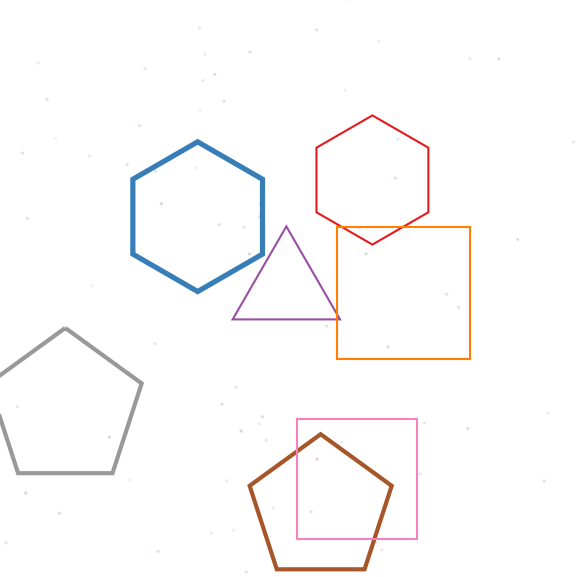[{"shape": "hexagon", "thickness": 1, "radius": 0.56, "center": [0.645, 0.687]}, {"shape": "hexagon", "thickness": 2.5, "radius": 0.65, "center": [0.342, 0.624]}, {"shape": "triangle", "thickness": 1, "radius": 0.54, "center": [0.496, 0.5]}, {"shape": "square", "thickness": 1, "radius": 0.57, "center": [0.699, 0.491]}, {"shape": "pentagon", "thickness": 2, "radius": 0.65, "center": [0.555, 0.118]}, {"shape": "square", "thickness": 1, "radius": 0.52, "center": [0.619, 0.169]}, {"shape": "pentagon", "thickness": 2, "radius": 0.7, "center": [0.113, 0.292]}]